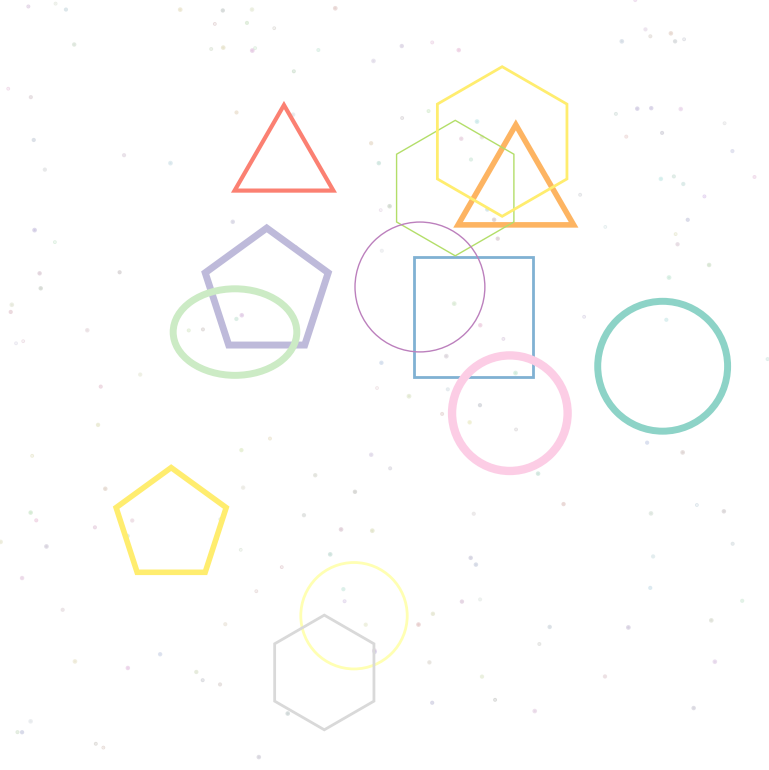[{"shape": "circle", "thickness": 2.5, "radius": 0.42, "center": [0.861, 0.524]}, {"shape": "circle", "thickness": 1, "radius": 0.35, "center": [0.46, 0.2]}, {"shape": "pentagon", "thickness": 2.5, "radius": 0.42, "center": [0.346, 0.62]}, {"shape": "triangle", "thickness": 1.5, "radius": 0.37, "center": [0.369, 0.79]}, {"shape": "square", "thickness": 1, "radius": 0.39, "center": [0.615, 0.589]}, {"shape": "triangle", "thickness": 2, "radius": 0.43, "center": [0.67, 0.751]}, {"shape": "hexagon", "thickness": 0.5, "radius": 0.44, "center": [0.591, 0.756]}, {"shape": "circle", "thickness": 3, "radius": 0.38, "center": [0.662, 0.463]}, {"shape": "hexagon", "thickness": 1, "radius": 0.37, "center": [0.421, 0.127]}, {"shape": "circle", "thickness": 0.5, "radius": 0.42, "center": [0.545, 0.627]}, {"shape": "oval", "thickness": 2.5, "radius": 0.4, "center": [0.305, 0.569]}, {"shape": "hexagon", "thickness": 1, "radius": 0.49, "center": [0.652, 0.816]}, {"shape": "pentagon", "thickness": 2, "radius": 0.38, "center": [0.222, 0.318]}]